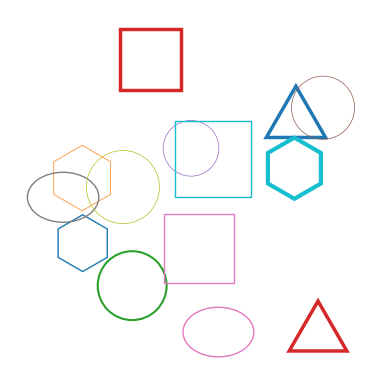[{"shape": "triangle", "thickness": 2.5, "radius": 0.44, "center": [0.769, 0.687]}, {"shape": "hexagon", "thickness": 1, "radius": 0.37, "center": [0.215, 0.368]}, {"shape": "hexagon", "thickness": 0.5, "radius": 0.43, "center": [0.213, 0.538]}, {"shape": "circle", "thickness": 1.5, "radius": 0.45, "center": [0.343, 0.258]}, {"shape": "square", "thickness": 2.5, "radius": 0.4, "center": [0.391, 0.845]}, {"shape": "triangle", "thickness": 2.5, "radius": 0.43, "center": [0.826, 0.132]}, {"shape": "circle", "thickness": 0.5, "radius": 0.36, "center": [0.496, 0.615]}, {"shape": "circle", "thickness": 0.5, "radius": 0.41, "center": [0.839, 0.72]}, {"shape": "square", "thickness": 1, "radius": 0.45, "center": [0.517, 0.355]}, {"shape": "oval", "thickness": 1, "radius": 0.46, "center": [0.567, 0.137]}, {"shape": "oval", "thickness": 1, "radius": 0.46, "center": [0.164, 0.488]}, {"shape": "circle", "thickness": 0.5, "radius": 0.47, "center": [0.319, 0.514]}, {"shape": "hexagon", "thickness": 3, "radius": 0.4, "center": [0.765, 0.563]}, {"shape": "square", "thickness": 1, "radius": 0.49, "center": [0.553, 0.587]}]